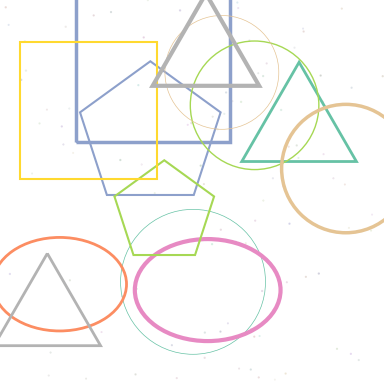[{"shape": "triangle", "thickness": 2, "radius": 0.86, "center": [0.777, 0.666]}, {"shape": "circle", "thickness": 0.5, "radius": 0.94, "center": [0.501, 0.268]}, {"shape": "oval", "thickness": 2, "radius": 0.87, "center": [0.155, 0.262]}, {"shape": "pentagon", "thickness": 1.5, "radius": 0.96, "center": [0.39, 0.649]}, {"shape": "square", "thickness": 2.5, "radius": 1.0, "center": [0.397, 0.83]}, {"shape": "oval", "thickness": 3, "radius": 0.95, "center": [0.539, 0.247]}, {"shape": "circle", "thickness": 1, "radius": 0.83, "center": [0.661, 0.727]}, {"shape": "pentagon", "thickness": 1.5, "radius": 0.68, "center": [0.427, 0.448]}, {"shape": "square", "thickness": 1.5, "radius": 0.89, "center": [0.229, 0.712]}, {"shape": "circle", "thickness": 2.5, "radius": 0.83, "center": [0.898, 0.562]}, {"shape": "circle", "thickness": 0.5, "radius": 0.74, "center": [0.576, 0.812]}, {"shape": "triangle", "thickness": 3, "radius": 0.8, "center": [0.535, 0.857]}, {"shape": "triangle", "thickness": 2, "radius": 0.8, "center": [0.123, 0.182]}]